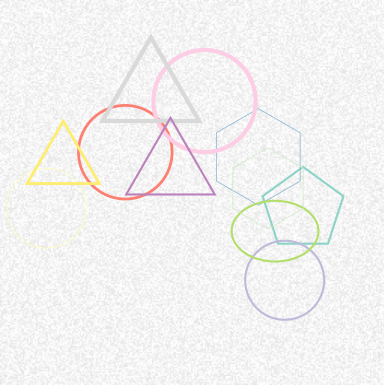[{"shape": "pentagon", "thickness": 1.5, "radius": 0.55, "center": [0.787, 0.456]}, {"shape": "circle", "thickness": 0.5, "radius": 0.52, "center": [0.121, 0.459]}, {"shape": "circle", "thickness": 1.5, "radius": 0.51, "center": [0.739, 0.272]}, {"shape": "circle", "thickness": 2, "radius": 0.61, "center": [0.325, 0.605]}, {"shape": "hexagon", "thickness": 0.5, "radius": 0.63, "center": [0.671, 0.592]}, {"shape": "oval", "thickness": 1.5, "radius": 0.56, "center": [0.714, 0.4]}, {"shape": "circle", "thickness": 3, "radius": 0.66, "center": [0.531, 0.738]}, {"shape": "triangle", "thickness": 3, "radius": 0.72, "center": [0.392, 0.758]}, {"shape": "triangle", "thickness": 1.5, "radius": 0.66, "center": [0.443, 0.561]}, {"shape": "hexagon", "thickness": 0.5, "radius": 0.53, "center": [0.696, 0.511]}, {"shape": "triangle", "thickness": 2, "radius": 0.54, "center": [0.164, 0.577]}]